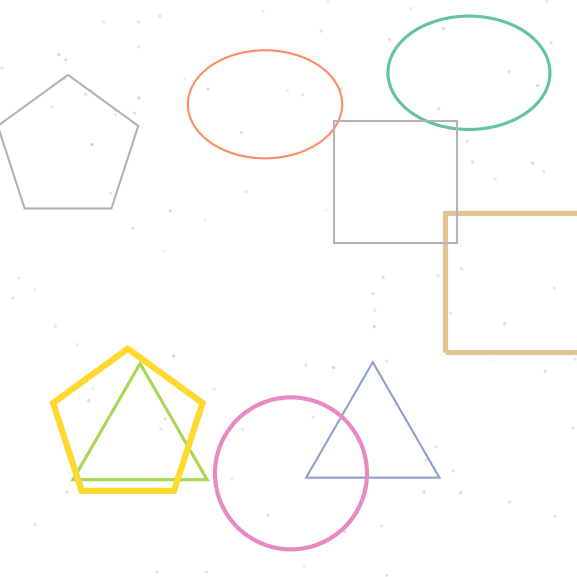[{"shape": "oval", "thickness": 1.5, "radius": 0.7, "center": [0.812, 0.873]}, {"shape": "oval", "thickness": 1, "radius": 0.67, "center": [0.459, 0.819]}, {"shape": "triangle", "thickness": 1, "radius": 0.67, "center": [0.645, 0.239]}, {"shape": "circle", "thickness": 2, "radius": 0.66, "center": [0.504, 0.179]}, {"shape": "triangle", "thickness": 1.5, "radius": 0.67, "center": [0.243, 0.236]}, {"shape": "pentagon", "thickness": 3, "radius": 0.68, "center": [0.221, 0.259]}, {"shape": "square", "thickness": 2.5, "radius": 0.6, "center": [0.892, 0.51]}, {"shape": "square", "thickness": 1, "radius": 0.53, "center": [0.685, 0.684]}, {"shape": "pentagon", "thickness": 1, "radius": 0.64, "center": [0.118, 0.742]}]